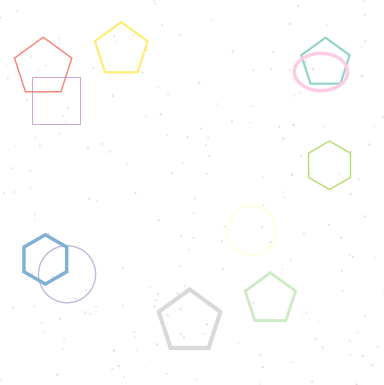[{"shape": "pentagon", "thickness": 1.5, "radius": 0.33, "center": [0.845, 0.836]}, {"shape": "circle", "thickness": 0.5, "radius": 0.32, "center": [0.654, 0.401]}, {"shape": "circle", "thickness": 1, "radius": 0.37, "center": [0.174, 0.288]}, {"shape": "pentagon", "thickness": 1, "radius": 0.39, "center": [0.112, 0.825]}, {"shape": "hexagon", "thickness": 2.5, "radius": 0.32, "center": [0.118, 0.326]}, {"shape": "hexagon", "thickness": 1, "radius": 0.31, "center": [0.856, 0.571]}, {"shape": "oval", "thickness": 2.5, "radius": 0.35, "center": [0.834, 0.813]}, {"shape": "pentagon", "thickness": 3, "radius": 0.42, "center": [0.493, 0.164]}, {"shape": "square", "thickness": 0.5, "radius": 0.31, "center": [0.146, 0.739]}, {"shape": "pentagon", "thickness": 2, "radius": 0.34, "center": [0.702, 0.223]}, {"shape": "pentagon", "thickness": 1.5, "radius": 0.36, "center": [0.315, 0.871]}]